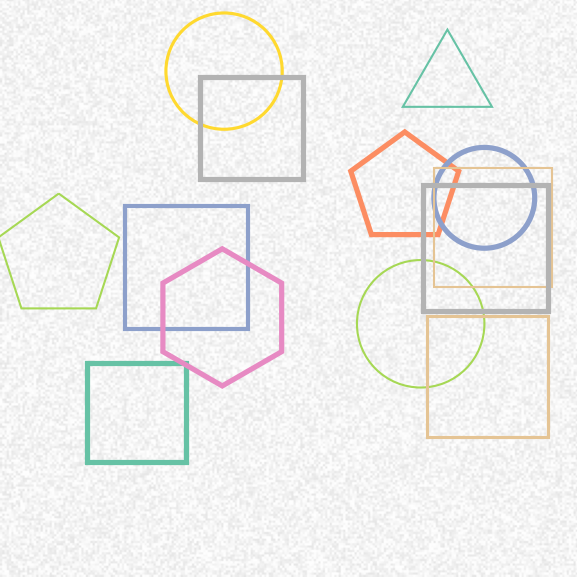[{"shape": "square", "thickness": 2.5, "radius": 0.43, "center": [0.236, 0.285]}, {"shape": "triangle", "thickness": 1, "radius": 0.45, "center": [0.775, 0.859]}, {"shape": "pentagon", "thickness": 2.5, "radius": 0.49, "center": [0.701, 0.672]}, {"shape": "square", "thickness": 2, "radius": 0.53, "center": [0.323, 0.536]}, {"shape": "circle", "thickness": 2.5, "radius": 0.44, "center": [0.839, 0.657]}, {"shape": "hexagon", "thickness": 2.5, "radius": 0.59, "center": [0.385, 0.45]}, {"shape": "circle", "thickness": 1, "radius": 0.55, "center": [0.728, 0.438]}, {"shape": "pentagon", "thickness": 1, "radius": 0.55, "center": [0.102, 0.554]}, {"shape": "circle", "thickness": 1.5, "radius": 0.5, "center": [0.388, 0.876]}, {"shape": "square", "thickness": 1.5, "radius": 0.52, "center": [0.844, 0.347]}, {"shape": "square", "thickness": 1, "radius": 0.51, "center": [0.854, 0.605]}, {"shape": "square", "thickness": 2.5, "radius": 0.44, "center": [0.435, 0.778]}, {"shape": "square", "thickness": 2.5, "radius": 0.54, "center": [0.841, 0.57]}]